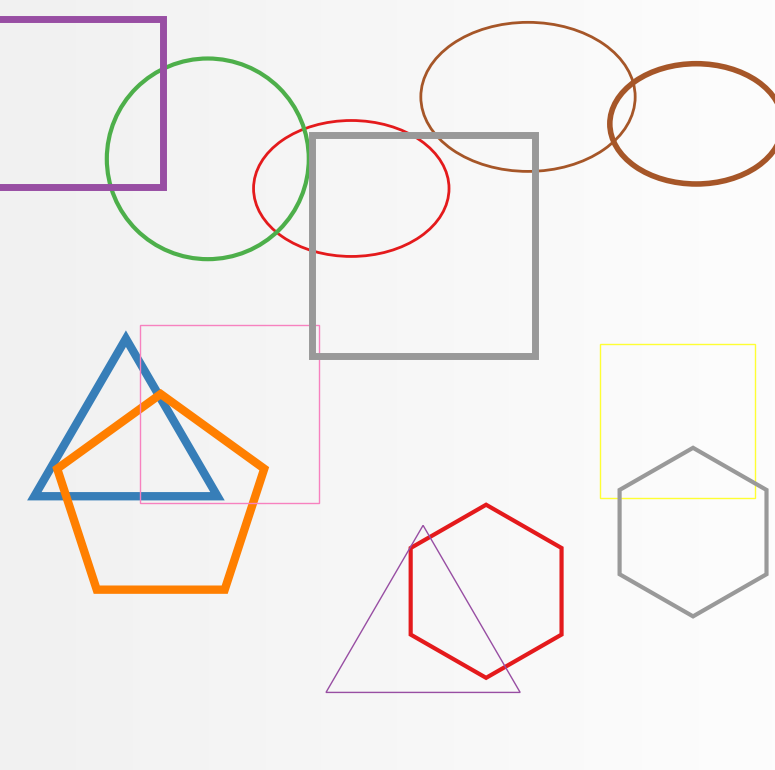[{"shape": "oval", "thickness": 1, "radius": 0.63, "center": [0.453, 0.755]}, {"shape": "hexagon", "thickness": 1.5, "radius": 0.56, "center": [0.627, 0.232]}, {"shape": "triangle", "thickness": 3, "radius": 0.68, "center": [0.162, 0.424]}, {"shape": "circle", "thickness": 1.5, "radius": 0.65, "center": [0.268, 0.794]}, {"shape": "square", "thickness": 2.5, "radius": 0.54, "center": [0.102, 0.867]}, {"shape": "triangle", "thickness": 0.5, "radius": 0.72, "center": [0.546, 0.173]}, {"shape": "pentagon", "thickness": 3, "radius": 0.7, "center": [0.207, 0.348]}, {"shape": "square", "thickness": 0.5, "radius": 0.5, "center": [0.874, 0.453]}, {"shape": "oval", "thickness": 2, "radius": 0.56, "center": [0.898, 0.839]}, {"shape": "oval", "thickness": 1, "radius": 0.69, "center": [0.681, 0.874]}, {"shape": "square", "thickness": 0.5, "radius": 0.58, "center": [0.296, 0.462]}, {"shape": "hexagon", "thickness": 1.5, "radius": 0.55, "center": [0.894, 0.309]}, {"shape": "square", "thickness": 2.5, "radius": 0.72, "center": [0.546, 0.681]}]